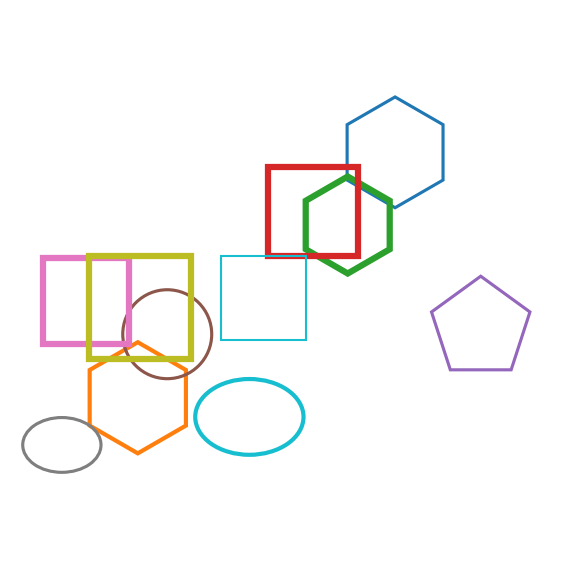[{"shape": "hexagon", "thickness": 1.5, "radius": 0.48, "center": [0.684, 0.735]}, {"shape": "hexagon", "thickness": 2, "radius": 0.48, "center": [0.239, 0.31]}, {"shape": "hexagon", "thickness": 3, "radius": 0.42, "center": [0.602, 0.61]}, {"shape": "square", "thickness": 3, "radius": 0.39, "center": [0.542, 0.633]}, {"shape": "pentagon", "thickness": 1.5, "radius": 0.45, "center": [0.832, 0.431]}, {"shape": "circle", "thickness": 1.5, "radius": 0.39, "center": [0.29, 0.42]}, {"shape": "square", "thickness": 3, "radius": 0.37, "center": [0.149, 0.478]}, {"shape": "oval", "thickness": 1.5, "radius": 0.34, "center": [0.107, 0.229]}, {"shape": "square", "thickness": 3, "radius": 0.44, "center": [0.242, 0.467]}, {"shape": "oval", "thickness": 2, "radius": 0.47, "center": [0.432, 0.277]}, {"shape": "square", "thickness": 1, "radius": 0.36, "center": [0.456, 0.484]}]